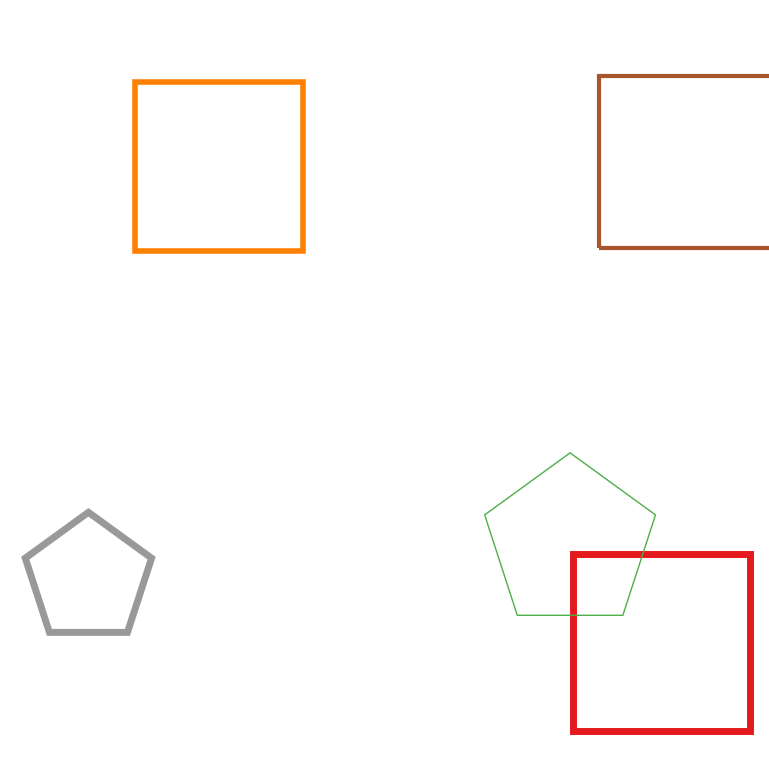[{"shape": "square", "thickness": 2.5, "radius": 0.58, "center": [0.859, 0.166]}, {"shape": "pentagon", "thickness": 0.5, "radius": 0.58, "center": [0.74, 0.295]}, {"shape": "square", "thickness": 2, "radius": 0.55, "center": [0.284, 0.784]}, {"shape": "square", "thickness": 1.5, "radius": 0.56, "center": [0.89, 0.79]}, {"shape": "pentagon", "thickness": 2.5, "radius": 0.43, "center": [0.115, 0.248]}]